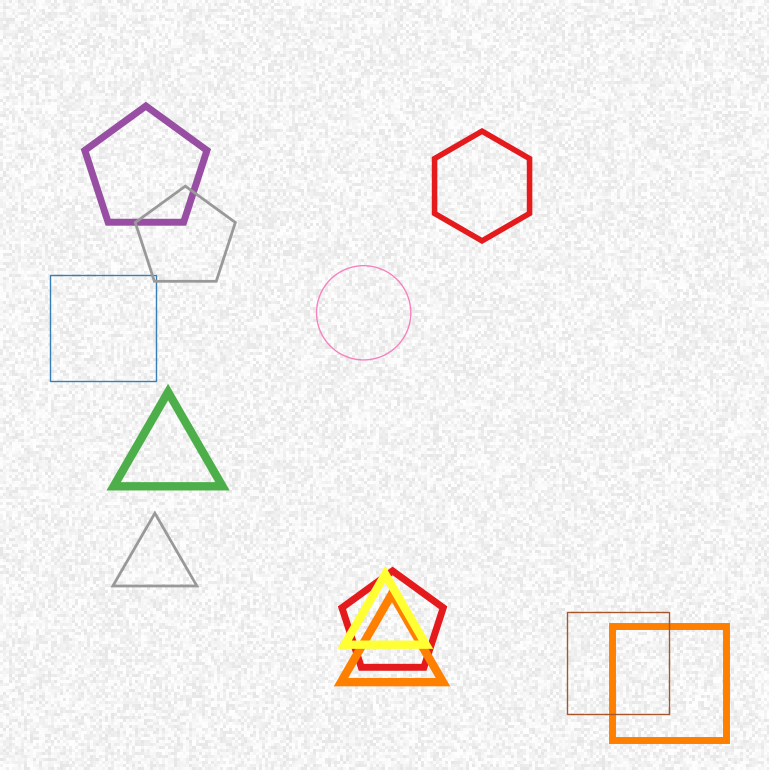[{"shape": "hexagon", "thickness": 2, "radius": 0.36, "center": [0.626, 0.758]}, {"shape": "pentagon", "thickness": 2.5, "radius": 0.35, "center": [0.51, 0.189]}, {"shape": "square", "thickness": 0.5, "radius": 0.34, "center": [0.134, 0.575]}, {"shape": "triangle", "thickness": 3, "radius": 0.41, "center": [0.218, 0.409]}, {"shape": "pentagon", "thickness": 2.5, "radius": 0.42, "center": [0.189, 0.779]}, {"shape": "square", "thickness": 2.5, "radius": 0.37, "center": [0.869, 0.113]}, {"shape": "triangle", "thickness": 3, "radius": 0.38, "center": [0.509, 0.152]}, {"shape": "triangle", "thickness": 3, "radius": 0.31, "center": [0.5, 0.193]}, {"shape": "square", "thickness": 0.5, "radius": 0.33, "center": [0.803, 0.139]}, {"shape": "circle", "thickness": 0.5, "radius": 0.31, "center": [0.472, 0.594]}, {"shape": "pentagon", "thickness": 1, "radius": 0.34, "center": [0.241, 0.69]}, {"shape": "triangle", "thickness": 1, "radius": 0.32, "center": [0.201, 0.27]}]